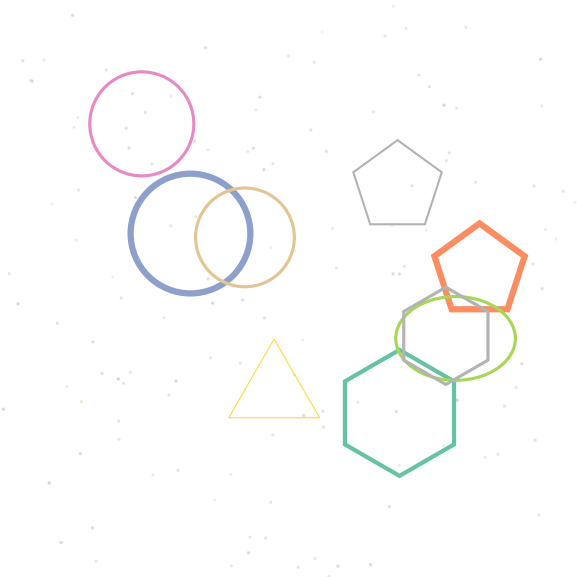[{"shape": "hexagon", "thickness": 2, "radius": 0.55, "center": [0.692, 0.284]}, {"shape": "pentagon", "thickness": 3, "radius": 0.41, "center": [0.83, 0.53]}, {"shape": "circle", "thickness": 3, "radius": 0.52, "center": [0.33, 0.595]}, {"shape": "circle", "thickness": 1.5, "radius": 0.45, "center": [0.246, 0.785]}, {"shape": "oval", "thickness": 1.5, "radius": 0.52, "center": [0.789, 0.413]}, {"shape": "triangle", "thickness": 0.5, "radius": 0.45, "center": [0.475, 0.321]}, {"shape": "circle", "thickness": 1.5, "radius": 0.43, "center": [0.424, 0.588]}, {"shape": "pentagon", "thickness": 1, "radius": 0.4, "center": [0.688, 0.676]}, {"shape": "hexagon", "thickness": 1.5, "radius": 0.42, "center": [0.772, 0.418]}]